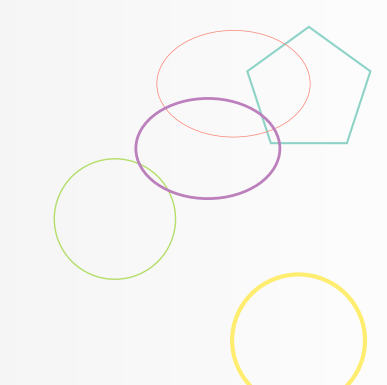[{"shape": "pentagon", "thickness": 1.5, "radius": 0.83, "center": [0.797, 0.763]}, {"shape": "oval", "thickness": 0.5, "radius": 0.99, "center": [0.603, 0.782]}, {"shape": "circle", "thickness": 1, "radius": 0.78, "center": [0.297, 0.431]}, {"shape": "oval", "thickness": 2, "radius": 0.93, "center": [0.536, 0.614]}, {"shape": "circle", "thickness": 3, "radius": 0.86, "center": [0.77, 0.116]}]